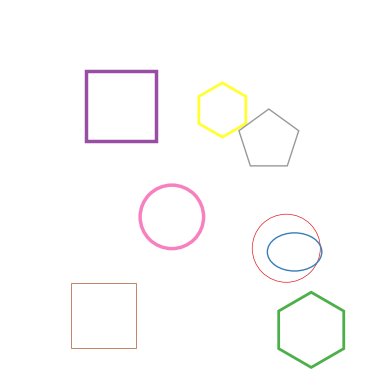[{"shape": "circle", "thickness": 0.5, "radius": 0.44, "center": [0.744, 0.355]}, {"shape": "oval", "thickness": 1, "radius": 0.35, "center": [0.765, 0.346]}, {"shape": "hexagon", "thickness": 2, "radius": 0.49, "center": [0.808, 0.143]}, {"shape": "square", "thickness": 2.5, "radius": 0.45, "center": [0.314, 0.724]}, {"shape": "hexagon", "thickness": 2, "radius": 0.35, "center": [0.578, 0.714]}, {"shape": "square", "thickness": 0.5, "radius": 0.42, "center": [0.268, 0.18]}, {"shape": "circle", "thickness": 2.5, "radius": 0.41, "center": [0.446, 0.437]}, {"shape": "pentagon", "thickness": 1, "radius": 0.41, "center": [0.698, 0.635]}]